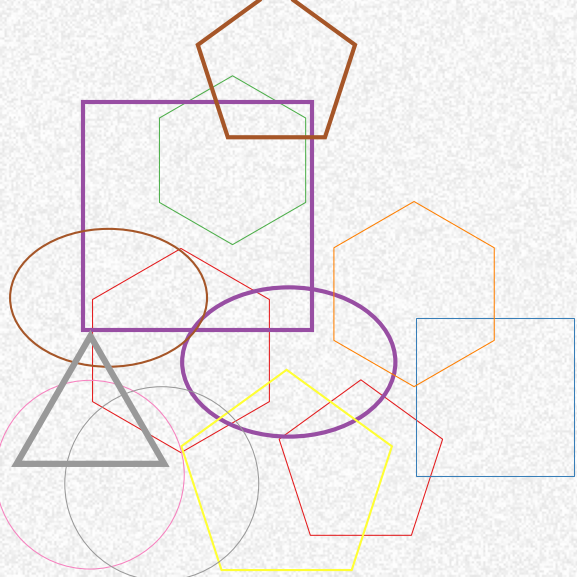[{"shape": "hexagon", "thickness": 0.5, "radius": 0.88, "center": [0.313, 0.392]}, {"shape": "pentagon", "thickness": 0.5, "radius": 0.74, "center": [0.625, 0.193]}, {"shape": "square", "thickness": 0.5, "radius": 0.69, "center": [0.857, 0.311]}, {"shape": "hexagon", "thickness": 0.5, "radius": 0.73, "center": [0.403, 0.722]}, {"shape": "square", "thickness": 2, "radius": 0.99, "center": [0.342, 0.625]}, {"shape": "oval", "thickness": 2, "radius": 0.92, "center": [0.5, 0.372]}, {"shape": "hexagon", "thickness": 0.5, "radius": 0.8, "center": [0.717, 0.49]}, {"shape": "pentagon", "thickness": 1, "radius": 0.96, "center": [0.496, 0.167]}, {"shape": "pentagon", "thickness": 2, "radius": 0.72, "center": [0.479, 0.877]}, {"shape": "oval", "thickness": 1, "radius": 0.85, "center": [0.188, 0.483]}, {"shape": "circle", "thickness": 0.5, "radius": 0.82, "center": [0.156, 0.177]}, {"shape": "triangle", "thickness": 3, "radius": 0.74, "center": [0.157, 0.27]}, {"shape": "circle", "thickness": 0.5, "radius": 0.84, "center": [0.28, 0.162]}]